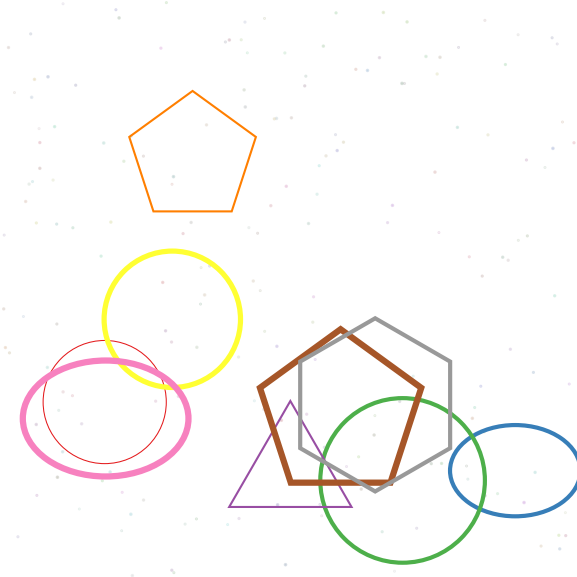[{"shape": "circle", "thickness": 0.5, "radius": 0.53, "center": [0.181, 0.303]}, {"shape": "oval", "thickness": 2, "radius": 0.56, "center": [0.892, 0.184]}, {"shape": "circle", "thickness": 2, "radius": 0.71, "center": [0.697, 0.167]}, {"shape": "triangle", "thickness": 1, "radius": 0.61, "center": [0.503, 0.182]}, {"shape": "pentagon", "thickness": 1, "radius": 0.58, "center": [0.333, 0.726]}, {"shape": "circle", "thickness": 2.5, "radius": 0.59, "center": [0.298, 0.446]}, {"shape": "pentagon", "thickness": 3, "radius": 0.73, "center": [0.59, 0.282]}, {"shape": "oval", "thickness": 3, "radius": 0.72, "center": [0.183, 0.274]}, {"shape": "hexagon", "thickness": 2, "radius": 0.75, "center": [0.65, 0.298]}]